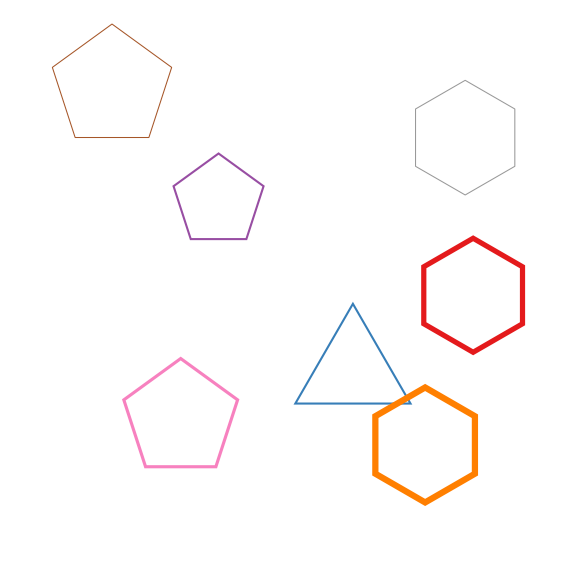[{"shape": "hexagon", "thickness": 2.5, "radius": 0.49, "center": [0.819, 0.488]}, {"shape": "triangle", "thickness": 1, "radius": 0.58, "center": [0.611, 0.358]}, {"shape": "pentagon", "thickness": 1, "radius": 0.41, "center": [0.378, 0.651]}, {"shape": "hexagon", "thickness": 3, "radius": 0.5, "center": [0.736, 0.229]}, {"shape": "pentagon", "thickness": 0.5, "radius": 0.54, "center": [0.194, 0.849]}, {"shape": "pentagon", "thickness": 1.5, "radius": 0.52, "center": [0.313, 0.275]}, {"shape": "hexagon", "thickness": 0.5, "radius": 0.5, "center": [0.806, 0.761]}]